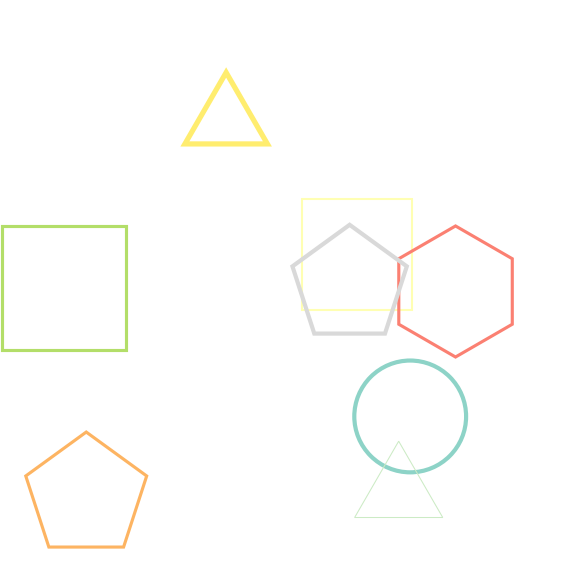[{"shape": "circle", "thickness": 2, "radius": 0.48, "center": [0.71, 0.278]}, {"shape": "square", "thickness": 1, "radius": 0.48, "center": [0.619, 0.559]}, {"shape": "hexagon", "thickness": 1.5, "radius": 0.57, "center": [0.789, 0.494]}, {"shape": "pentagon", "thickness": 1.5, "radius": 0.55, "center": [0.149, 0.141]}, {"shape": "square", "thickness": 1.5, "radius": 0.54, "center": [0.111, 0.5]}, {"shape": "pentagon", "thickness": 2, "radius": 0.52, "center": [0.605, 0.506]}, {"shape": "triangle", "thickness": 0.5, "radius": 0.44, "center": [0.69, 0.147]}, {"shape": "triangle", "thickness": 2.5, "radius": 0.41, "center": [0.392, 0.791]}]